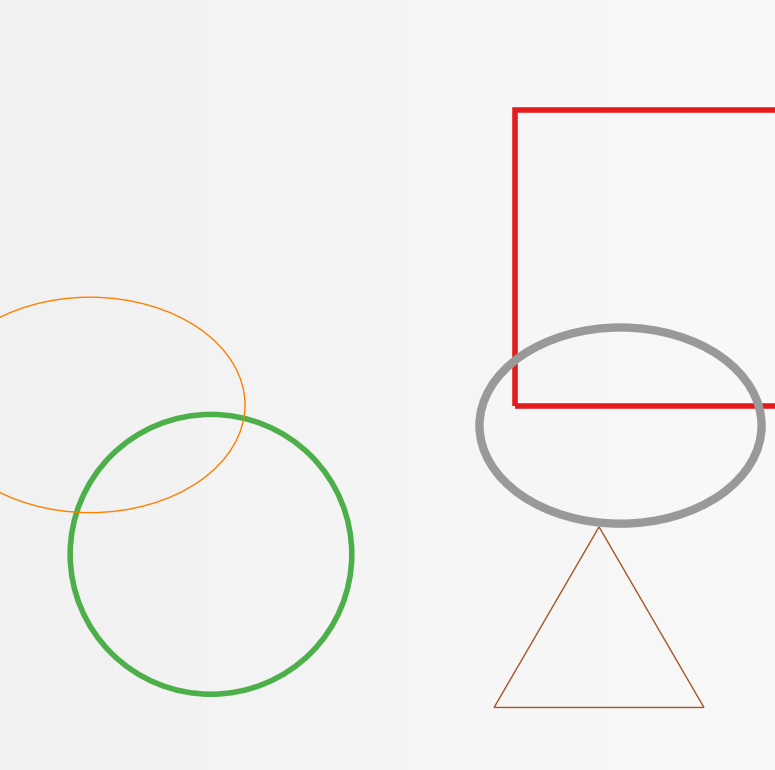[{"shape": "square", "thickness": 2, "radius": 0.96, "center": [0.857, 0.665]}, {"shape": "circle", "thickness": 2, "radius": 0.91, "center": [0.272, 0.28]}, {"shape": "oval", "thickness": 0.5, "radius": 1.0, "center": [0.116, 0.474]}, {"shape": "triangle", "thickness": 0.5, "radius": 0.78, "center": [0.773, 0.159]}, {"shape": "oval", "thickness": 3, "radius": 0.91, "center": [0.801, 0.447]}]